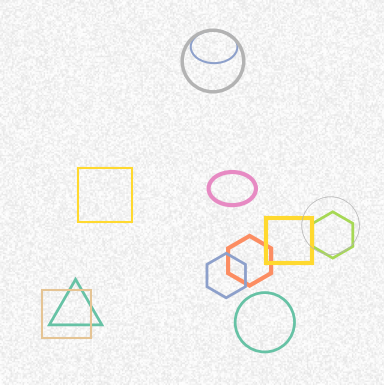[{"shape": "circle", "thickness": 2, "radius": 0.39, "center": [0.688, 0.163]}, {"shape": "triangle", "thickness": 2, "radius": 0.39, "center": [0.196, 0.196]}, {"shape": "hexagon", "thickness": 3, "radius": 0.32, "center": [0.648, 0.323]}, {"shape": "oval", "thickness": 1.5, "radius": 0.3, "center": [0.556, 0.878]}, {"shape": "hexagon", "thickness": 2, "radius": 0.29, "center": [0.588, 0.284]}, {"shape": "oval", "thickness": 3, "radius": 0.31, "center": [0.603, 0.51]}, {"shape": "hexagon", "thickness": 2, "radius": 0.3, "center": [0.864, 0.39]}, {"shape": "square", "thickness": 3, "radius": 0.3, "center": [0.75, 0.375]}, {"shape": "square", "thickness": 1.5, "radius": 0.35, "center": [0.273, 0.494]}, {"shape": "square", "thickness": 1.5, "radius": 0.31, "center": [0.173, 0.184]}, {"shape": "circle", "thickness": 2.5, "radius": 0.4, "center": [0.553, 0.841]}, {"shape": "circle", "thickness": 0.5, "radius": 0.37, "center": [0.859, 0.414]}]